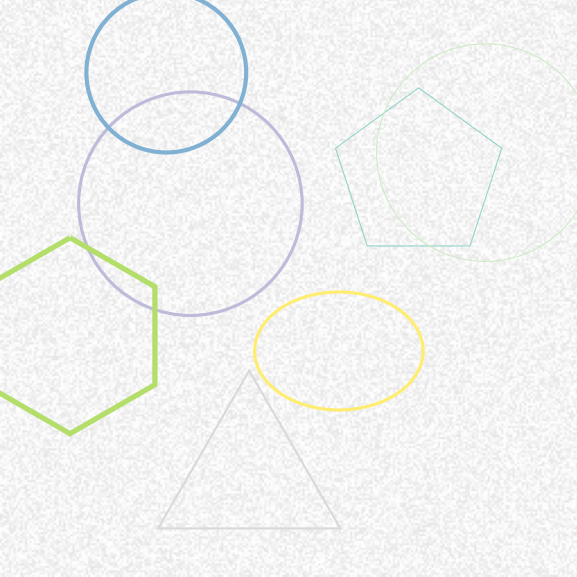[{"shape": "pentagon", "thickness": 0.5, "radius": 0.76, "center": [0.725, 0.696]}, {"shape": "circle", "thickness": 1.5, "radius": 0.97, "center": [0.33, 0.646]}, {"shape": "circle", "thickness": 2, "radius": 0.69, "center": [0.288, 0.873]}, {"shape": "hexagon", "thickness": 2.5, "radius": 0.85, "center": [0.121, 0.418]}, {"shape": "triangle", "thickness": 1, "radius": 0.91, "center": [0.432, 0.175]}, {"shape": "circle", "thickness": 0.5, "radius": 0.94, "center": [0.84, 0.735]}, {"shape": "oval", "thickness": 1.5, "radius": 0.73, "center": [0.587, 0.391]}]